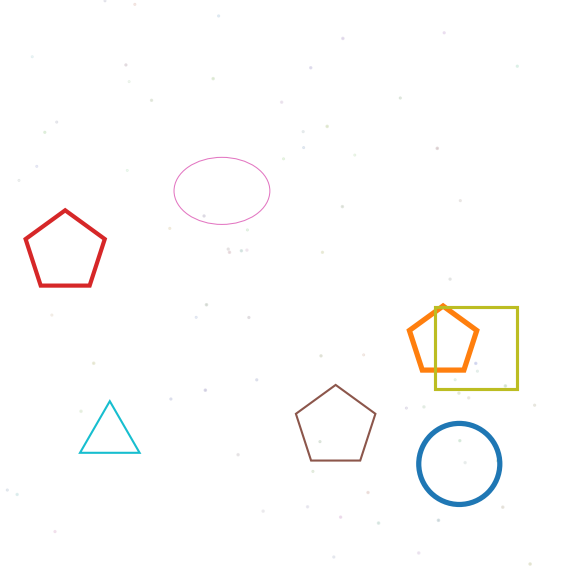[{"shape": "circle", "thickness": 2.5, "radius": 0.35, "center": [0.795, 0.196]}, {"shape": "pentagon", "thickness": 2.5, "radius": 0.31, "center": [0.767, 0.408]}, {"shape": "pentagon", "thickness": 2, "radius": 0.36, "center": [0.113, 0.563]}, {"shape": "pentagon", "thickness": 1, "radius": 0.36, "center": [0.581, 0.26]}, {"shape": "oval", "thickness": 0.5, "radius": 0.41, "center": [0.384, 0.669]}, {"shape": "square", "thickness": 1.5, "radius": 0.36, "center": [0.824, 0.397]}, {"shape": "triangle", "thickness": 1, "radius": 0.3, "center": [0.19, 0.245]}]